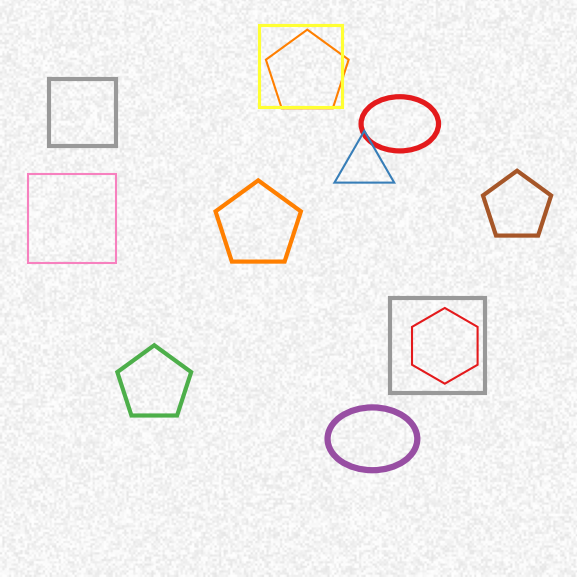[{"shape": "hexagon", "thickness": 1, "radius": 0.33, "center": [0.77, 0.4]}, {"shape": "oval", "thickness": 2.5, "radius": 0.34, "center": [0.692, 0.785]}, {"shape": "triangle", "thickness": 1, "radius": 0.3, "center": [0.631, 0.713]}, {"shape": "pentagon", "thickness": 2, "radius": 0.34, "center": [0.267, 0.334]}, {"shape": "oval", "thickness": 3, "radius": 0.39, "center": [0.645, 0.239]}, {"shape": "pentagon", "thickness": 1, "radius": 0.38, "center": [0.532, 0.873]}, {"shape": "pentagon", "thickness": 2, "radius": 0.39, "center": [0.447, 0.609]}, {"shape": "square", "thickness": 1.5, "radius": 0.36, "center": [0.52, 0.884]}, {"shape": "pentagon", "thickness": 2, "radius": 0.31, "center": [0.895, 0.641]}, {"shape": "square", "thickness": 1, "radius": 0.38, "center": [0.124, 0.621]}, {"shape": "square", "thickness": 2, "radius": 0.41, "center": [0.758, 0.401]}, {"shape": "square", "thickness": 2, "radius": 0.29, "center": [0.143, 0.805]}]